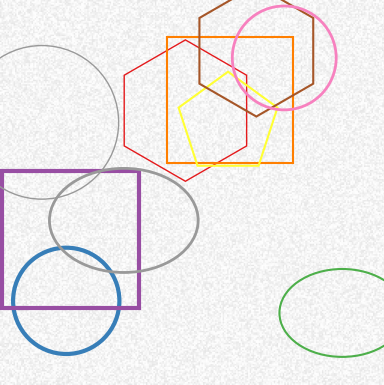[{"shape": "hexagon", "thickness": 1, "radius": 0.92, "center": [0.482, 0.713]}, {"shape": "circle", "thickness": 3, "radius": 0.69, "center": [0.172, 0.219]}, {"shape": "oval", "thickness": 1.5, "radius": 0.82, "center": [0.889, 0.187]}, {"shape": "square", "thickness": 3, "radius": 0.89, "center": [0.183, 0.379]}, {"shape": "square", "thickness": 1.5, "radius": 0.82, "center": [0.598, 0.74]}, {"shape": "pentagon", "thickness": 1.5, "radius": 0.67, "center": [0.592, 0.679]}, {"shape": "hexagon", "thickness": 1.5, "radius": 0.85, "center": [0.666, 0.868]}, {"shape": "circle", "thickness": 2, "radius": 0.67, "center": [0.738, 0.85]}, {"shape": "circle", "thickness": 1, "radius": 1.0, "center": [0.109, 0.682]}, {"shape": "oval", "thickness": 2, "radius": 0.97, "center": [0.322, 0.427]}]